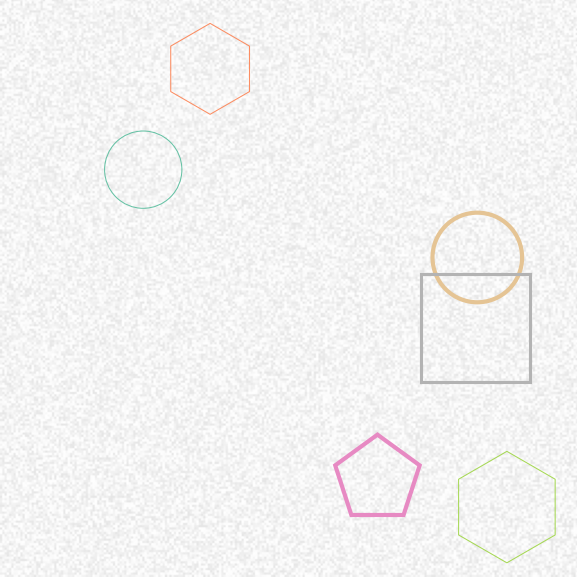[{"shape": "circle", "thickness": 0.5, "radius": 0.33, "center": [0.248, 0.705]}, {"shape": "hexagon", "thickness": 0.5, "radius": 0.39, "center": [0.364, 0.88]}, {"shape": "pentagon", "thickness": 2, "radius": 0.38, "center": [0.654, 0.17]}, {"shape": "hexagon", "thickness": 0.5, "radius": 0.48, "center": [0.878, 0.121]}, {"shape": "circle", "thickness": 2, "radius": 0.39, "center": [0.826, 0.553]}, {"shape": "square", "thickness": 1.5, "radius": 0.47, "center": [0.823, 0.431]}]